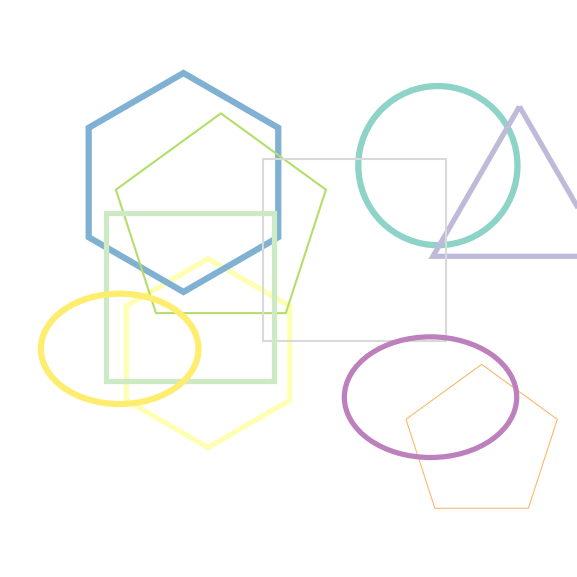[{"shape": "circle", "thickness": 3, "radius": 0.69, "center": [0.758, 0.712]}, {"shape": "hexagon", "thickness": 2.5, "radius": 0.82, "center": [0.36, 0.388]}, {"shape": "triangle", "thickness": 2.5, "radius": 0.86, "center": [0.9, 0.642]}, {"shape": "hexagon", "thickness": 3, "radius": 0.95, "center": [0.318, 0.683]}, {"shape": "pentagon", "thickness": 0.5, "radius": 0.69, "center": [0.834, 0.23]}, {"shape": "pentagon", "thickness": 1, "radius": 0.96, "center": [0.383, 0.612]}, {"shape": "square", "thickness": 1, "radius": 0.79, "center": [0.614, 0.566]}, {"shape": "oval", "thickness": 2.5, "radius": 0.75, "center": [0.745, 0.311]}, {"shape": "square", "thickness": 2.5, "radius": 0.73, "center": [0.329, 0.485]}, {"shape": "oval", "thickness": 3, "radius": 0.68, "center": [0.207, 0.395]}]